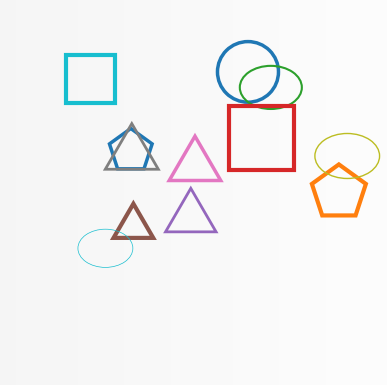[{"shape": "pentagon", "thickness": 2.5, "radius": 0.29, "center": [0.338, 0.608]}, {"shape": "circle", "thickness": 2.5, "radius": 0.39, "center": [0.64, 0.813]}, {"shape": "pentagon", "thickness": 3, "radius": 0.37, "center": [0.875, 0.5]}, {"shape": "oval", "thickness": 1.5, "radius": 0.4, "center": [0.699, 0.773]}, {"shape": "square", "thickness": 3, "radius": 0.42, "center": [0.675, 0.642]}, {"shape": "triangle", "thickness": 2, "radius": 0.38, "center": [0.492, 0.435]}, {"shape": "triangle", "thickness": 3, "radius": 0.3, "center": [0.344, 0.412]}, {"shape": "triangle", "thickness": 2.5, "radius": 0.38, "center": [0.503, 0.57]}, {"shape": "triangle", "thickness": 2, "radius": 0.39, "center": [0.34, 0.6]}, {"shape": "oval", "thickness": 1, "radius": 0.42, "center": [0.896, 0.595]}, {"shape": "oval", "thickness": 0.5, "radius": 0.35, "center": [0.272, 0.355]}, {"shape": "square", "thickness": 3, "radius": 0.32, "center": [0.234, 0.795]}]